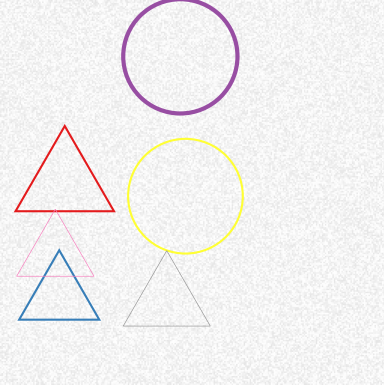[{"shape": "triangle", "thickness": 1.5, "radius": 0.74, "center": [0.168, 0.525]}, {"shape": "triangle", "thickness": 1.5, "radius": 0.6, "center": [0.154, 0.23]}, {"shape": "circle", "thickness": 3, "radius": 0.74, "center": [0.468, 0.854]}, {"shape": "circle", "thickness": 1.5, "radius": 0.74, "center": [0.482, 0.49]}, {"shape": "triangle", "thickness": 0.5, "radius": 0.58, "center": [0.144, 0.34]}, {"shape": "triangle", "thickness": 0.5, "radius": 0.65, "center": [0.433, 0.218]}]